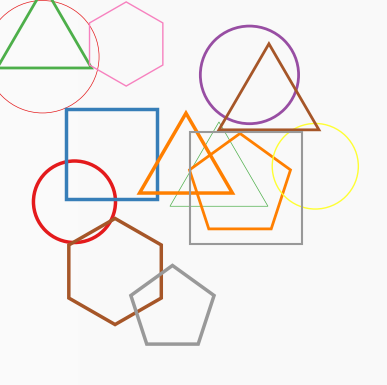[{"shape": "circle", "thickness": 2.5, "radius": 0.53, "center": [0.192, 0.476]}, {"shape": "circle", "thickness": 0.5, "radius": 0.73, "center": [0.11, 0.853]}, {"shape": "square", "thickness": 2.5, "radius": 0.58, "center": [0.287, 0.6]}, {"shape": "triangle", "thickness": 0.5, "radius": 0.73, "center": [0.565, 0.537]}, {"shape": "triangle", "thickness": 2, "radius": 0.7, "center": [0.114, 0.894]}, {"shape": "circle", "thickness": 2, "radius": 0.63, "center": [0.644, 0.805]}, {"shape": "triangle", "thickness": 2.5, "radius": 0.69, "center": [0.48, 0.568]}, {"shape": "pentagon", "thickness": 2, "radius": 0.69, "center": [0.619, 0.516]}, {"shape": "circle", "thickness": 1, "radius": 0.56, "center": [0.814, 0.568]}, {"shape": "triangle", "thickness": 2, "radius": 0.75, "center": [0.694, 0.737]}, {"shape": "hexagon", "thickness": 2.5, "radius": 0.69, "center": [0.297, 0.295]}, {"shape": "hexagon", "thickness": 1, "radius": 0.55, "center": [0.326, 0.886]}, {"shape": "pentagon", "thickness": 2.5, "radius": 0.56, "center": [0.445, 0.198]}, {"shape": "square", "thickness": 1.5, "radius": 0.72, "center": [0.635, 0.511]}]